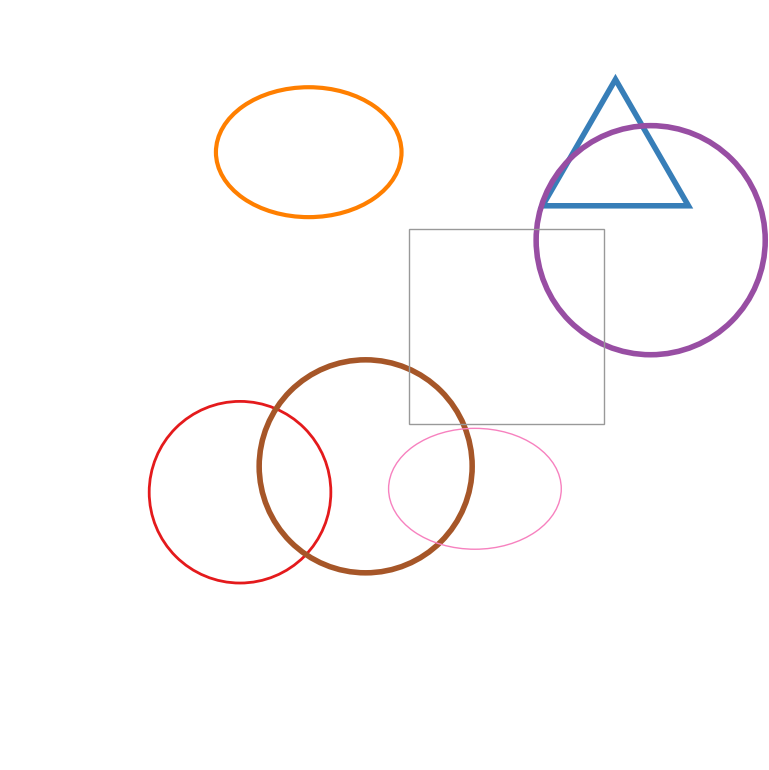[{"shape": "circle", "thickness": 1, "radius": 0.59, "center": [0.312, 0.361]}, {"shape": "triangle", "thickness": 2, "radius": 0.55, "center": [0.799, 0.787]}, {"shape": "circle", "thickness": 2, "radius": 0.74, "center": [0.845, 0.688]}, {"shape": "oval", "thickness": 1.5, "radius": 0.6, "center": [0.401, 0.802]}, {"shape": "circle", "thickness": 2, "radius": 0.69, "center": [0.475, 0.394]}, {"shape": "oval", "thickness": 0.5, "radius": 0.56, "center": [0.617, 0.365]}, {"shape": "square", "thickness": 0.5, "radius": 0.64, "center": [0.658, 0.576]}]